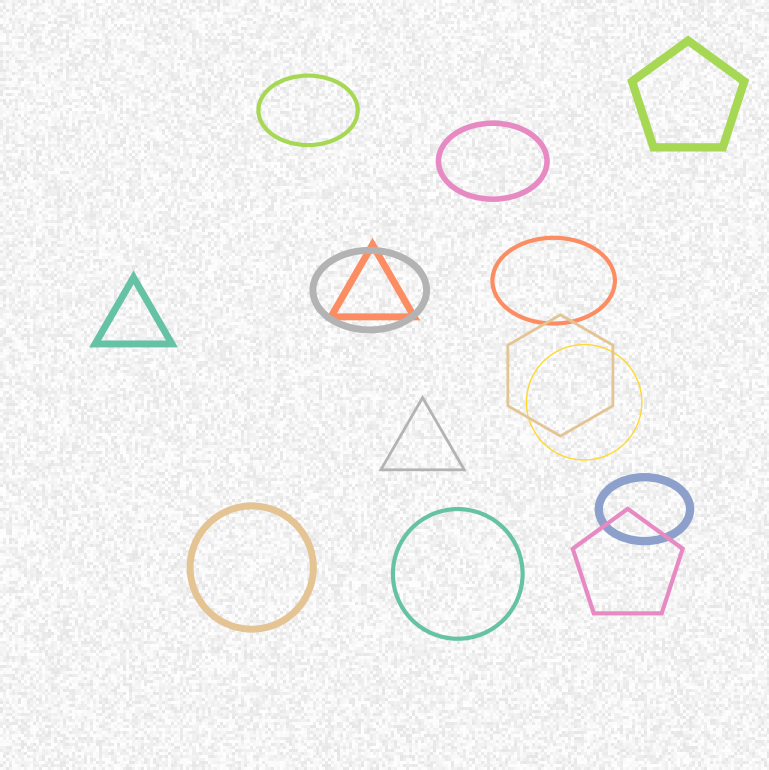[{"shape": "triangle", "thickness": 2.5, "radius": 0.29, "center": [0.173, 0.582]}, {"shape": "circle", "thickness": 1.5, "radius": 0.42, "center": [0.594, 0.255]}, {"shape": "oval", "thickness": 1.5, "radius": 0.4, "center": [0.719, 0.635]}, {"shape": "triangle", "thickness": 2.5, "radius": 0.31, "center": [0.484, 0.62]}, {"shape": "oval", "thickness": 3, "radius": 0.3, "center": [0.837, 0.339]}, {"shape": "oval", "thickness": 2, "radius": 0.35, "center": [0.64, 0.791]}, {"shape": "pentagon", "thickness": 1.5, "radius": 0.38, "center": [0.815, 0.264]}, {"shape": "pentagon", "thickness": 3, "radius": 0.38, "center": [0.894, 0.871]}, {"shape": "oval", "thickness": 1.5, "radius": 0.32, "center": [0.4, 0.857]}, {"shape": "circle", "thickness": 0.5, "radius": 0.37, "center": [0.759, 0.478]}, {"shape": "circle", "thickness": 2.5, "radius": 0.4, "center": [0.327, 0.263]}, {"shape": "hexagon", "thickness": 1, "radius": 0.39, "center": [0.728, 0.512]}, {"shape": "triangle", "thickness": 1, "radius": 0.31, "center": [0.549, 0.421]}, {"shape": "oval", "thickness": 2.5, "radius": 0.37, "center": [0.48, 0.623]}]